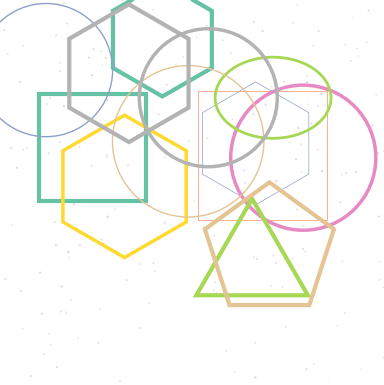[{"shape": "square", "thickness": 3, "radius": 0.69, "center": [0.241, 0.617]}, {"shape": "hexagon", "thickness": 3, "radius": 0.74, "center": [0.422, 0.898]}, {"shape": "square", "thickness": 0.5, "radius": 0.84, "center": [0.682, 0.597]}, {"shape": "hexagon", "thickness": 0.5, "radius": 0.8, "center": [0.664, 0.628]}, {"shape": "circle", "thickness": 1, "radius": 0.86, "center": [0.12, 0.818]}, {"shape": "circle", "thickness": 2.5, "radius": 0.94, "center": [0.788, 0.59]}, {"shape": "oval", "thickness": 2, "radius": 0.75, "center": [0.709, 0.746]}, {"shape": "triangle", "thickness": 3, "radius": 0.84, "center": [0.655, 0.317]}, {"shape": "hexagon", "thickness": 2.5, "radius": 0.92, "center": [0.324, 0.516]}, {"shape": "circle", "thickness": 1, "radius": 0.98, "center": [0.489, 0.633]}, {"shape": "pentagon", "thickness": 3, "radius": 0.88, "center": [0.7, 0.35]}, {"shape": "circle", "thickness": 2.5, "radius": 0.9, "center": [0.541, 0.746]}, {"shape": "hexagon", "thickness": 3, "radius": 0.89, "center": [0.335, 0.81]}]